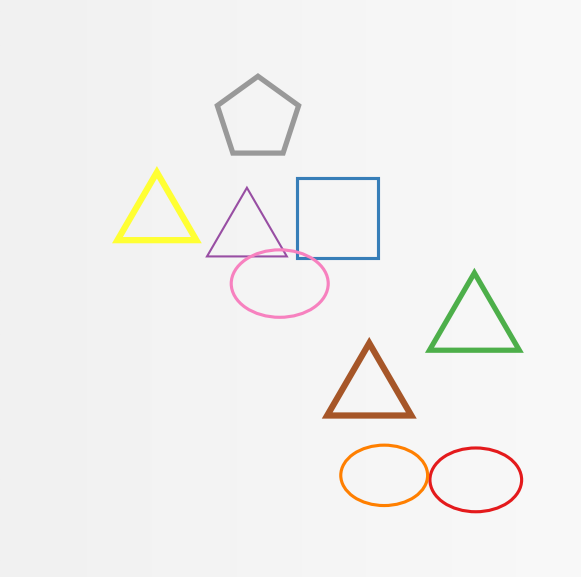[{"shape": "oval", "thickness": 1.5, "radius": 0.39, "center": [0.819, 0.168]}, {"shape": "square", "thickness": 1.5, "radius": 0.35, "center": [0.581, 0.621]}, {"shape": "triangle", "thickness": 2.5, "radius": 0.45, "center": [0.816, 0.437]}, {"shape": "triangle", "thickness": 1, "radius": 0.4, "center": [0.425, 0.595]}, {"shape": "oval", "thickness": 1.5, "radius": 0.37, "center": [0.661, 0.176]}, {"shape": "triangle", "thickness": 3, "radius": 0.39, "center": [0.27, 0.622]}, {"shape": "triangle", "thickness": 3, "radius": 0.42, "center": [0.635, 0.321]}, {"shape": "oval", "thickness": 1.5, "radius": 0.42, "center": [0.481, 0.508]}, {"shape": "pentagon", "thickness": 2.5, "radius": 0.37, "center": [0.444, 0.794]}]